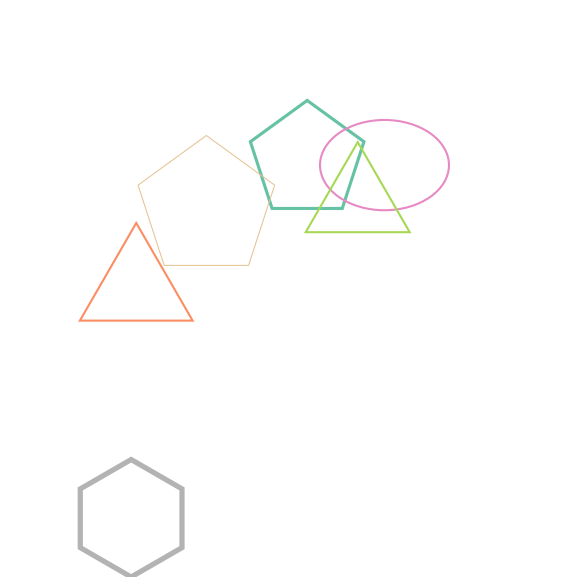[{"shape": "pentagon", "thickness": 1.5, "radius": 0.52, "center": [0.532, 0.722]}, {"shape": "triangle", "thickness": 1, "radius": 0.56, "center": [0.236, 0.5]}, {"shape": "oval", "thickness": 1, "radius": 0.56, "center": [0.666, 0.713]}, {"shape": "triangle", "thickness": 1, "radius": 0.52, "center": [0.619, 0.649]}, {"shape": "pentagon", "thickness": 0.5, "radius": 0.62, "center": [0.357, 0.64]}, {"shape": "hexagon", "thickness": 2.5, "radius": 0.51, "center": [0.227, 0.102]}]